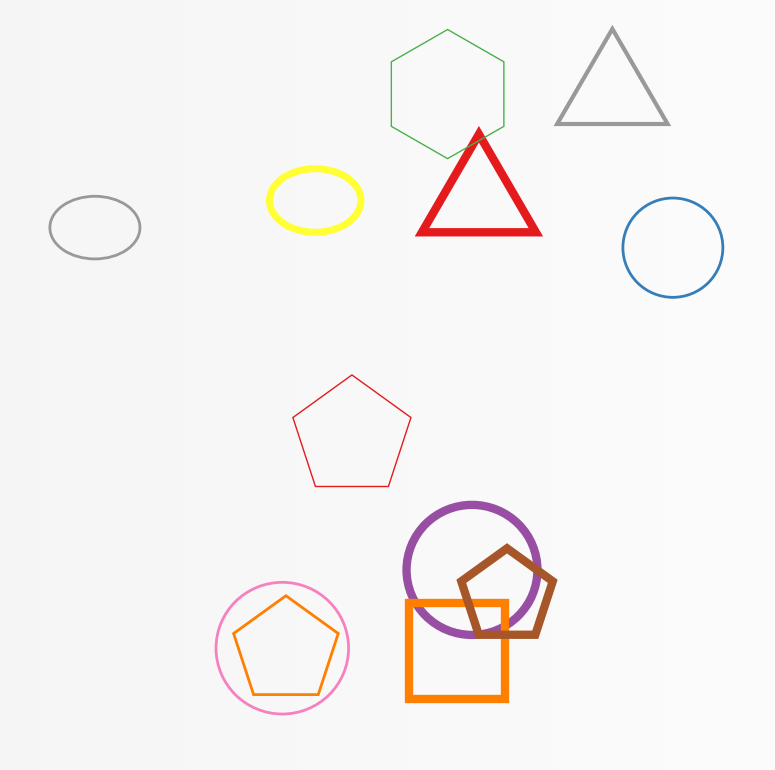[{"shape": "triangle", "thickness": 3, "radius": 0.42, "center": [0.618, 0.741]}, {"shape": "pentagon", "thickness": 0.5, "radius": 0.4, "center": [0.454, 0.433]}, {"shape": "circle", "thickness": 1, "radius": 0.32, "center": [0.868, 0.678]}, {"shape": "hexagon", "thickness": 0.5, "radius": 0.42, "center": [0.578, 0.878]}, {"shape": "circle", "thickness": 3, "radius": 0.42, "center": [0.609, 0.26]}, {"shape": "square", "thickness": 3, "radius": 0.31, "center": [0.59, 0.154]}, {"shape": "pentagon", "thickness": 1, "radius": 0.35, "center": [0.369, 0.155]}, {"shape": "oval", "thickness": 2.5, "radius": 0.29, "center": [0.407, 0.74]}, {"shape": "pentagon", "thickness": 3, "radius": 0.31, "center": [0.654, 0.226]}, {"shape": "circle", "thickness": 1, "radius": 0.43, "center": [0.364, 0.158]}, {"shape": "triangle", "thickness": 1.5, "radius": 0.41, "center": [0.79, 0.88]}, {"shape": "oval", "thickness": 1, "radius": 0.29, "center": [0.122, 0.704]}]